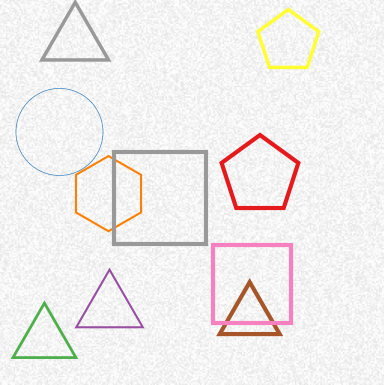[{"shape": "pentagon", "thickness": 3, "radius": 0.52, "center": [0.675, 0.544]}, {"shape": "circle", "thickness": 0.5, "radius": 0.57, "center": [0.154, 0.657]}, {"shape": "triangle", "thickness": 2, "radius": 0.47, "center": [0.115, 0.118]}, {"shape": "triangle", "thickness": 1.5, "radius": 0.5, "center": [0.284, 0.2]}, {"shape": "hexagon", "thickness": 1.5, "radius": 0.49, "center": [0.282, 0.497]}, {"shape": "pentagon", "thickness": 2.5, "radius": 0.42, "center": [0.749, 0.892]}, {"shape": "triangle", "thickness": 3, "radius": 0.45, "center": [0.649, 0.177]}, {"shape": "square", "thickness": 3, "radius": 0.5, "center": [0.655, 0.262]}, {"shape": "triangle", "thickness": 2.5, "radius": 0.5, "center": [0.195, 0.894]}, {"shape": "square", "thickness": 3, "radius": 0.6, "center": [0.416, 0.486]}]